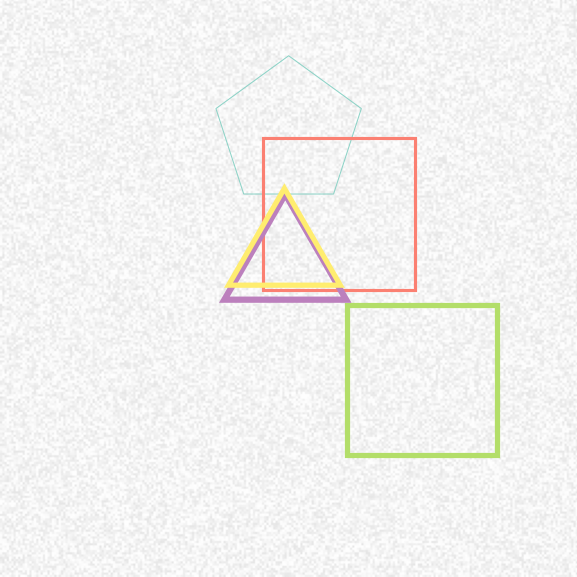[{"shape": "pentagon", "thickness": 0.5, "radius": 0.66, "center": [0.5, 0.77]}, {"shape": "square", "thickness": 1.5, "radius": 0.66, "center": [0.587, 0.629]}, {"shape": "square", "thickness": 2.5, "radius": 0.65, "center": [0.731, 0.341]}, {"shape": "triangle", "thickness": 3, "radius": 0.61, "center": [0.494, 0.541]}, {"shape": "triangle", "thickness": 2.5, "radius": 0.56, "center": [0.492, 0.561]}]